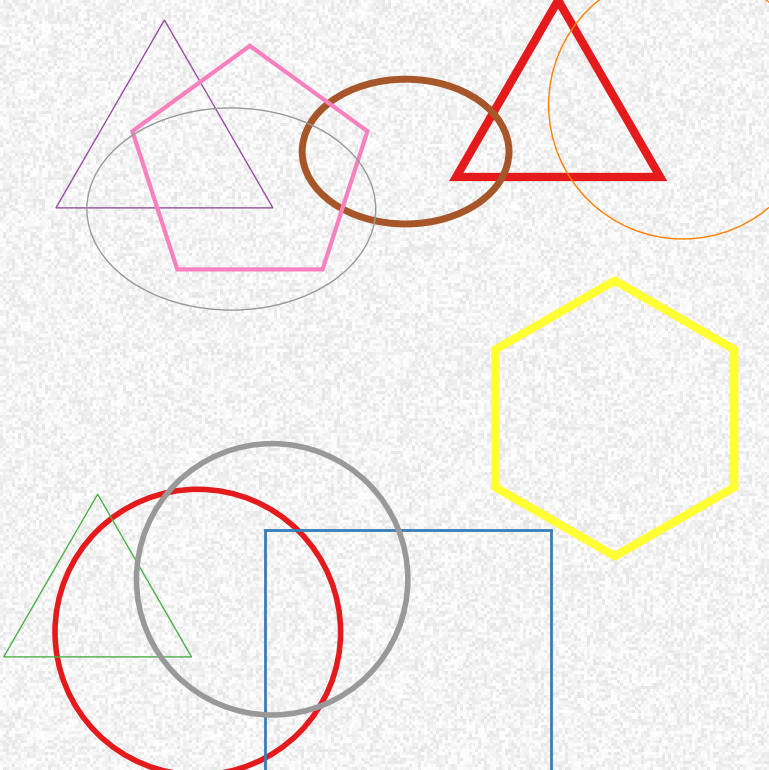[{"shape": "triangle", "thickness": 3, "radius": 0.76, "center": [0.725, 0.847]}, {"shape": "circle", "thickness": 2, "radius": 0.93, "center": [0.257, 0.179]}, {"shape": "square", "thickness": 1, "radius": 0.93, "center": [0.53, 0.126]}, {"shape": "triangle", "thickness": 0.5, "radius": 0.7, "center": [0.127, 0.217]}, {"shape": "triangle", "thickness": 0.5, "radius": 0.81, "center": [0.214, 0.811]}, {"shape": "circle", "thickness": 0.5, "radius": 0.87, "center": [0.887, 0.864]}, {"shape": "hexagon", "thickness": 3, "radius": 0.89, "center": [0.799, 0.457]}, {"shape": "oval", "thickness": 2.5, "radius": 0.67, "center": [0.527, 0.803]}, {"shape": "pentagon", "thickness": 1.5, "radius": 0.8, "center": [0.325, 0.78]}, {"shape": "circle", "thickness": 2, "radius": 0.88, "center": [0.353, 0.248]}, {"shape": "oval", "thickness": 0.5, "radius": 0.94, "center": [0.3, 0.729]}]